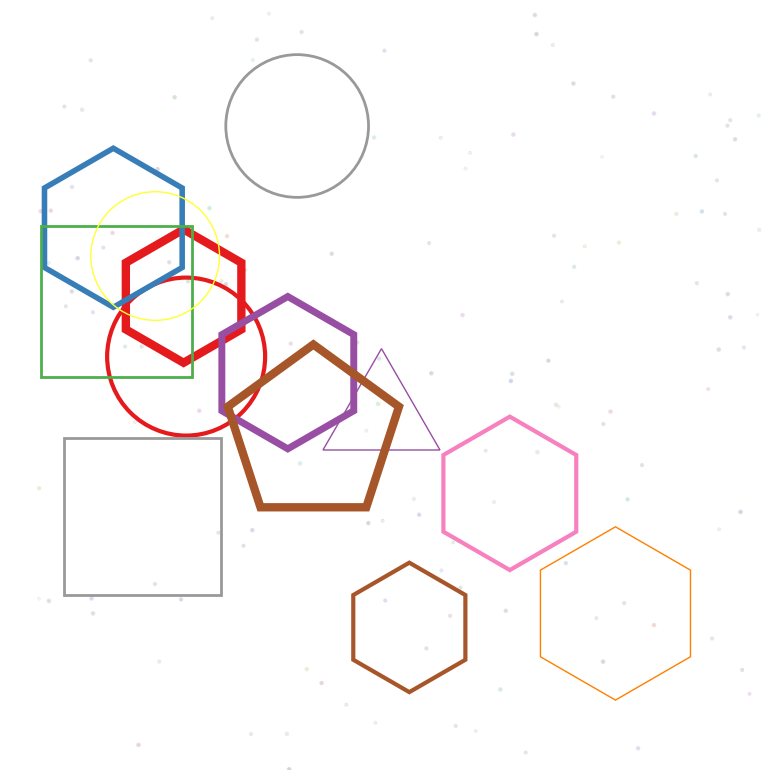[{"shape": "circle", "thickness": 1.5, "radius": 0.51, "center": [0.242, 0.537]}, {"shape": "hexagon", "thickness": 3, "radius": 0.43, "center": [0.238, 0.615]}, {"shape": "hexagon", "thickness": 2, "radius": 0.52, "center": [0.147, 0.704]}, {"shape": "square", "thickness": 1, "radius": 0.49, "center": [0.151, 0.608]}, {"shape": "hexagon", "thickness": 2.5, "radius": 0.49, "center": [0.374, 0.516]}, {"shape": "triangle", "thickness": 0.5, "radius": 0.44, "center": [0.495, 0.459]}, {"shape": "hexagon", "thickness": 0.5, "radius": 0.56, "center": [0.799, 0.203]}, {"shape": "circle", "thickness": 0.5, "radius": 0.42, "center": [0.202, 0.667]}, {"shape": "pentagon", "thickness": 3, "radius": 0.58, "center": [0.407, 0.436]}, {"shape": "hexagon", "thickness": 1.5, "radius": 0.42, "center": [0.532, 0.185]}, {"shape": "hexagon", "thickness": 1.5, "radius": 0.5, "center": [0.662, 0.359]}, {"shape": "square", "thickness": 1, "radius": 0.51, "center": [0.186, 0.329]}, {"shape": "circle", "thickness": 1, "radius": 0.46, "center": [0.386, 0.836]}]